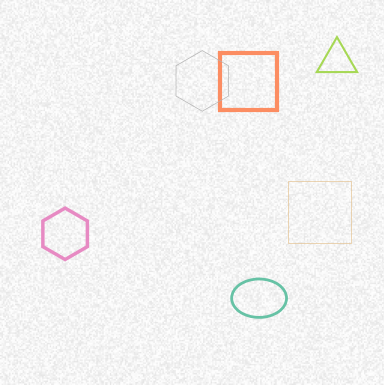[{"shape": "oval", "thickness": 2, "radius": 0.36, "center": [0.673, 0.225]}, {"shape": "square", "thickness": 3, "radius": 0.37, "center": [0.646, 0.788]}, {"shape": "hexagon", "thickness": 2.5, "radius": 0.33, "center": [0.169, 0.393]}, {"shape": "triangle", "thickness": 1.5, "radius": 0.3, "center": [0.875, 0.843]}, {"shape": "square", "thickness": 0.5, "radius": 0.41, "center": [0.829, 0.45]}, {"shape": "hexagon", "thickness": 0.5, "radius": 0.39, "center": [0.525, 0.79]}]